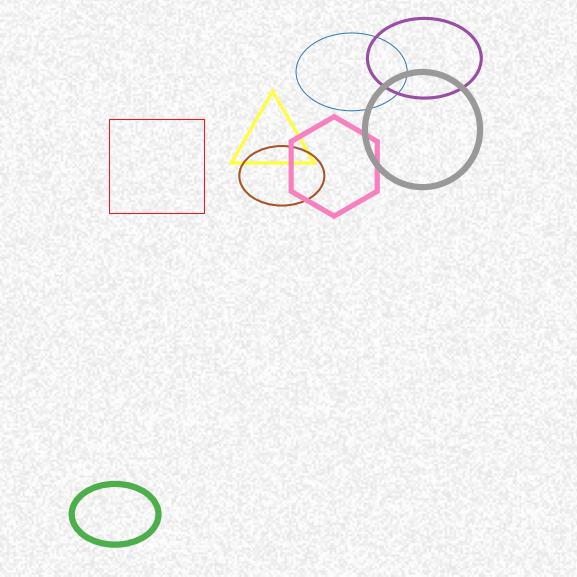[{"shape": "square", "thickness": 0.5, "radius": 0.41, "center": [0.271, 0.712]}, {"shape": "oval", "thickness": 0.5, "radius": 0.48, "center": [0.609, 0.875]}, {"shape": "oval", "thickness": 3, "radius": 0.38, "center": [0.199, 0.109]}, {"shape": "oval", "thickness": 1.5, "radius": 0.49, "center": [0.735, 0.898]}, {"shape": "triangle", "thickness": 1.5, "radius": 0.41, "center": [0.472, 0.758]}, {"shape": "oval", "thickness": 1, "radius": 0.37, "center": [0.488, 0.695]}, {"shape": "hexagon", "thickness": 2.5, "radius": 0.43, "center": [0.579, 0.711]}, {"shape": "circle", "thickness": 3, "radius": 0.5, "center": [0.732, 0.775]}]